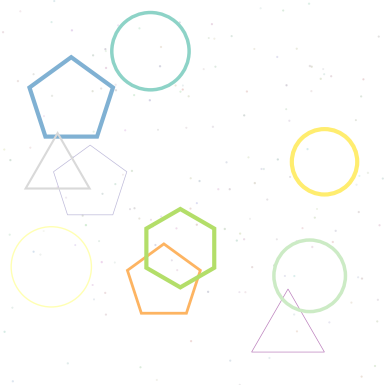[{"shape": "circle", "thickness": 2.5, "radius": 0.5, "center": [0.391, 0.867]}, {"shape": "circle", "thickness": 1, "radius": 0.52, "center": [0.133, 0.307]}, {"shape": "pentagon", "thickness": 0.5, "radius": 0.5, "center": [0.234, 0.523]}, {"shape": "pentagon", "thickness": 3, "radius": 0.57, "center": [0.185, 0.737]}, {"shape": "pentagon", "thickness": 2, "radius": 0.5, "center": [0.426, 0.267]}, {"shape": "hexagon", "thickness": 3, "radius": 0.51, "center": [0.468, 0.355]}, {"shape": "triangle", "thickness": 1.5, "radius": 0.48, "center": [0.15, 0.558]}, {"shape": "triangle", "thickness": 0.5, "radius": 0.55, "center": [0.748, 0.14]}, {"shape": "circle", "thickness": 2.5, "radius": 0.46, "center": [0.804, 0.284]}, {"shape": "circle", "thickness": 3, "radius": 0.42, "center": [0.843, 0.58]}]